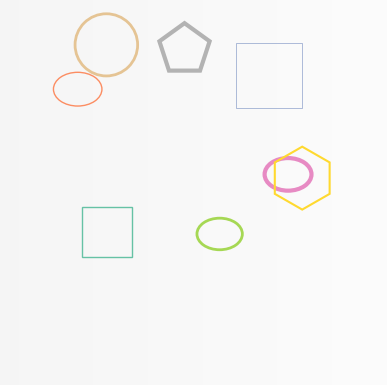[{"shape": "square", "thickness": 1, "radius": 0.32, "center": [0.275, 0.397]}, {"shape": "oval", "thickness": 1, "radius": 0.31, "center": [0.2, 0.768]}, {"shape": "square", "thickness": 0.5, "radius": 0.42, "center": [0.695, 0.805]}, {"shape": "oval", "thickness": 3, "radius": 0.3, "center": [0.743, 0.547]}, {"shape": "oval", "thickness": 2, "radius": 0.29, "center": [0.567, 0.392]}, {"shape": "hexagon", "thickness": 1.5, "radius": 0.41, "center": [0.78, 0.537]}, {"shape": "circle", "thickness": 2, "radius": 0.4, "center": [0.274, 0.883]}, {"shape": "pentagon", "thickness": 3, "radius": 0.34, "center": [0.476, 0.872]}]